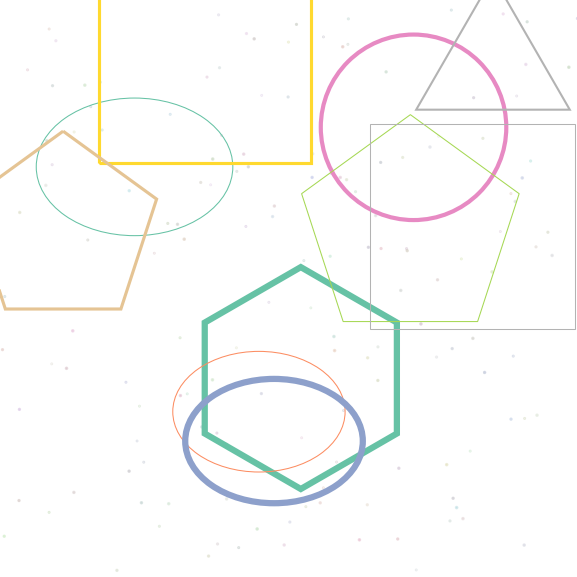[{"shape": "oval", "thickness": 0.5, "radius": 0.85, "center": [0.233, 0.71]}, {"shape": "hexagon", "thickness": 3, "radius": 0.96, "center": [0.521, 0.344]}, {"shape": "oval", "thickness": 0.5, "radius": 0.75, "center": [0.448, 0.286]}, {"shape": "oval", "thickness": 3, "radius": 0.77, "center": [0.474, 0.235]}, {"shape": "circle", "thickness": 2, "radius": 0.8, "center": [0.716, 0.779]}, {"shape": "pentagon", "thickness": 0.5, "radius": 0.99, "center": [0.711, 0.603]}, {"shape": "square", "thickness": 1.5, "radius": 0.92, "center": [0.355, 0.9]}, {"shape": "pentagon", "thickness": 1.5, "radius": 0.85, "center": [0.109, 0.602]}, {"shape": "square", "thickness": 0.5, "radius": 0.89, "center": [0.819, 0.607]}, {"shape": "triangle", "thickness": 1, "radius": 0.77, "center": [0.854, 0.886]}]